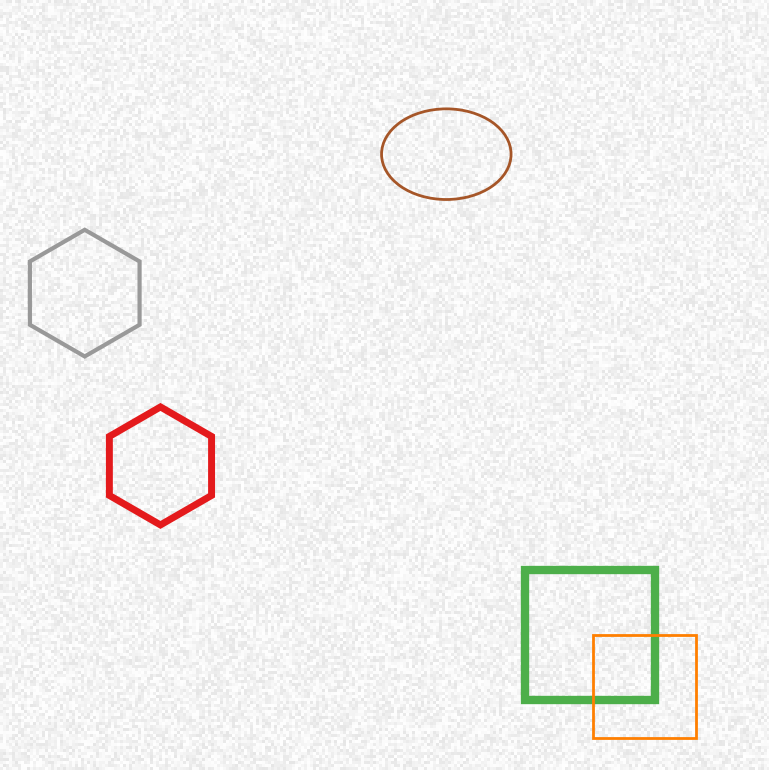[{"shape": "hexagon", "thickness": 2.5, "radius": 0.38, "center": [0.208, 0.395]}, {"shape": "square", "thickness": 3, "radius": 0.42, "center": [0.767, 0.175]}, {"shape": "square", "thickness": 1, "radius": 0.34, "center": [0.837, 0.108]}, {"shape": "oval", "thickness": 1, "radius": 0.42, "center": [0.58, 0.8]}, {"shape": "hexagon", "thickness": 1.5, "radius": 0.41, "center": [0.11, 0.619]}]